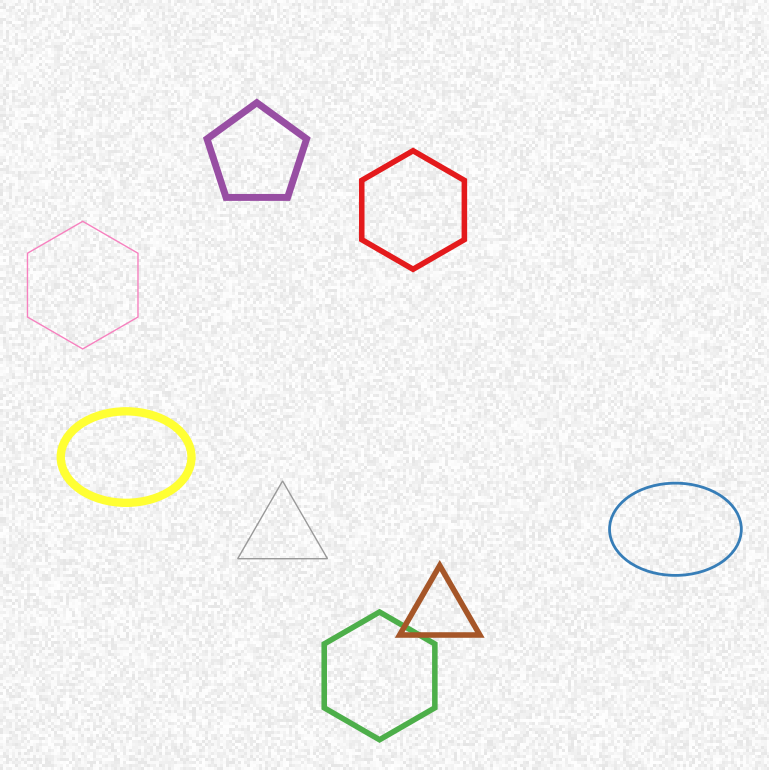[{"shape": "hexagon", "thickness": 2, "radius": 0.38, "center": [0.536, 0.727]}, {"shape": "oval", "thickness": 1, "radius": 0.43, "center": [0.877, 0.313]}, {"shape": "hexagon", "thickness": 2, "radius": 0.41, "center": [0.493, 0.122]}, {"shape": "pentagon", "thickness": 2.5, "radius": 0.34, "center": [0.334, 0.799]}, {"shape": "oval", "thickness": 3, "radius": 0.42, "center": [0.164, 0.406]}, {"shape": "triangle", "thickness": 2, "radius": 0.3, "center": [0.571, 0.205]}, {"shape": "hexagon", "thickness": 0.5, "radius": 0.41, "center": [0.107, 0.63]}, {"shape": "triangle", "thickness": 0.5, "radius": 0.34, "center": [0.367, 0.308]}]